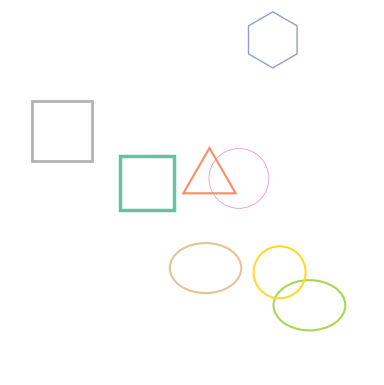[{"shape": "square", "thickness": 2.5, "radius": 0.34, "center": [0.382, 0.525]}, {"shape": "triangle", "thickness": 1.5, "radius": 0.39, "center": [0.544, 0.537]}, {"shape": "hexagon", "thickness": 1, "radius": 0.36, "center": [0.709, 0.896]}, {"shape": "circle", "thickness": 0.5, "radius": 0.39, "center": [0.621, 0.537]}, {"shape": "oval", "thickness": 1.5, "radius": 0.47, "center": [0.804, 0.207]}, {"shape": "circle", "thickness": 1.5, "radius": 0.34, "center": [0.726, 0.293]}, {"shape": "oval", "thickness": 1.5, "radius": 0.46, "center": [0.534, 0.304]}, {"shape": "square", "thickness": 2, "radius": 0.39, "center": [0.16, 0.659]}]